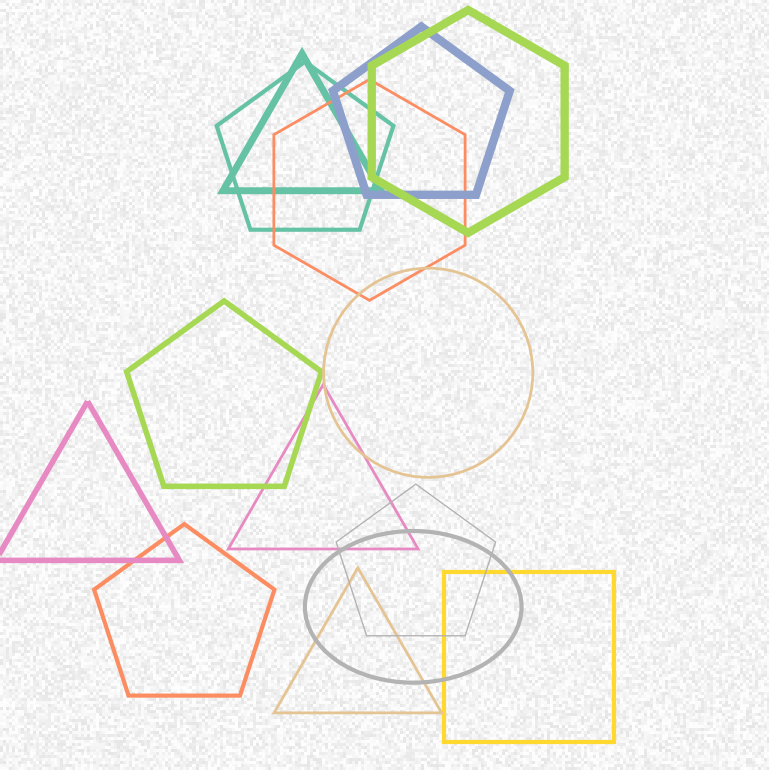[{"shape": "triangle", "thickness": 2.5, "radius": 0.59, "center": [0.392, 0.812]}, {"shape": "pentagon", "thickness": 1.5, "radius": 0.6, "center": [0.396, 0.799]}, {"shape": "pentagon", "thickness": 1.5, "radius": 0.62, "center": [0.239, 0.196]}, {"shape": "hexagon", "thickness": 1, "radius": 0.72, "center": [0.48, 0.753]}, {"shape": "pentagon", "thickness": 3, "radius": 0.6, "center": [0.547, 0.845]}, {"shape": "triangle", "thickness": 2, "radius": 0.69, "center": [0.114, 0.341]}, {"shape": "triangle", "thickness": 1, "radius": 0.71, "center": [0.42, 0.358]}, {"shape": "pentagon", "thickness": 2, "radius": 0.67, "center": [0.291, 0.476]}, {"shape": "hexagon", "thickness": 3, "radius": 0.72, "center": [0.608, 0.842]}, {"shape": "square", "thickness": 1.5, "radius": 0.55, "center": [0.687, 0.147]}, {"shape": "triangle", "thickness": 1, "radius": 0.63, "center": [0.465, 0.137]}, {"shape": "circle", "thickness": 1, "radius": 0.68, "center": [0.556, 0.516]}, {"shape": "oval", "thickness": 1.5, "radius": 0.7, "center": [0.537, 0.212]}, {"shape": "pentagon", "thickness": 0.5, "radius": 0.54, "center": [0.54, 0.262]}]